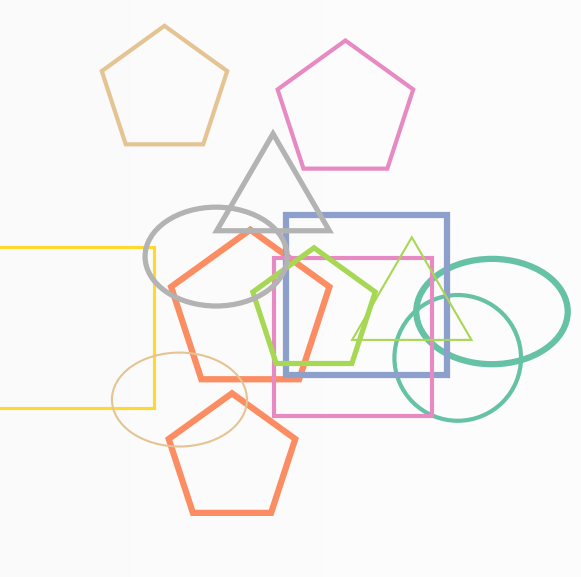[{"shape": "oval", "thickness": 3, "radius": 0.65, "center": [0.846, 0.46]}, {"shape": "circle", "thickness": 2, "radius": 0.54, "center": [0.787, 0.379]}, {"shape": "pentagon", "thickness": 3, "radius": 0.72, "center": [0.431, 0.458]}, {"shape": "pentagon", "thickness": 3, "radius": 0.57, "center": [0.399, 0.204]}, {"shape": "square", "thickness": 3, "radius": 0.69, "center": [0.63, 0.488]}, {"shape": "pentagon", "thickness": 2, "radius": 0.61, "center": [0.594, 0.806]}, {"shape": "square", "thickness": 2, "radius": 0.68, "center": [0.607, 0.416]}, {"shape": "triangle", "thickness": 1, "radius": 0.59, "center": [0.708, 0.47]}, {"shape": "pentagon", "thickness": 2.5, "radius": 0.55, "center": [0.54, 0.459]}, {"shape": "square", "thickness": 1.5, "radius": 0.69, "center": [0.127, 0.432]}, {"shape": "oval", "thickness": 1, "radius": 0.58, "center": [0.309, 0.307]}, {"shape": "pentagon", "thickness": 2, "radius": 0.57, "center": [0.283, 0.841]}, {"shape": "oval", "thickness": 2.5, "radius": 0.61, "center": [0.372, 0.555]}, {"shape": "triangle", "thickness": 2.5, "radius": 0.56, "center": [0.47, 0.656]}]